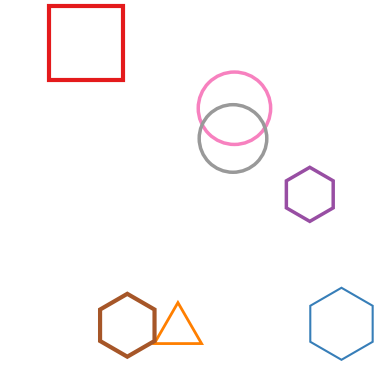[{"shape": "square", "thickness": 3, "radius": 0.48, "center": [0.224, 0.888]}, {"shape": "hexagon", "thickness": 1.5, "radius": 0.47, "center": [0.887, 0.159]}, {"shape": "hexagon", "thickness": 2.5, "radius": 0.35, "center": [0.805, 0.495]}, {"shape": "triangle", "thickness": 2, "radius": 0.35, "center": [0.462, 0.143]}, {"shape": "hexagon", "thickness": 3, "radius": 0.41, "center": [0.331, 0.155]}, {"shape": "circle", "thickness": 2.5, "radius": 0.47, "center": [0.609, 0.719]}, {"shape": "circle", "thickness": 2.5, "radius": 0.44, "center": [0.605, 0.64]}]